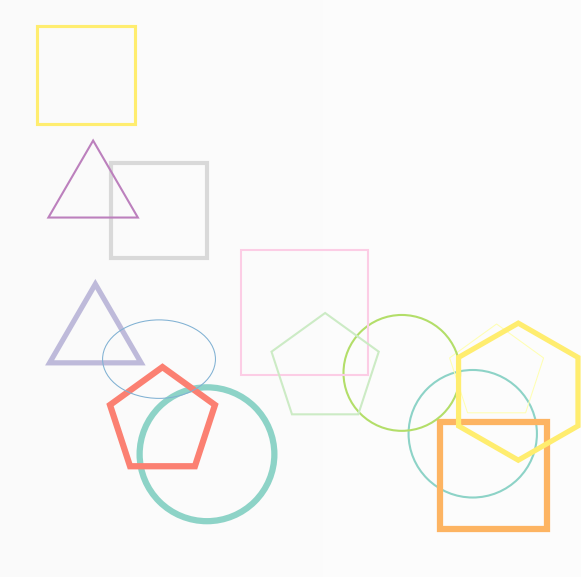[{"shape": "circle", "thickness": 3, "radius": 0.58, "center": [0.356, 0.213]}, {"shape": "circle", "thickness": 1, "radius": 0.55, "center": [0.813, 0.248]}, {"shape": "pentagon", "thickness": 0.5, "radius": 0.42, "center": [0.854, 0.353]}, {"shape": "triangle", "thickness": 2.5, "radius": 0.45, "center": [0.164, 0.416]}, {"shape": "pentagon", "thickness": 3, "radius": 0.47, "center": [0.28, 0.269]}, {"shape": "oval", "thickness": 0.5, "radius": 0.49, "center": [0.274, 0.377]}, {"shape": "square", "thickness": 3, "radius": 0.46, "center": [0.849, 0.176]}, {"shape": "circle", "thickness": 1, "radius": 0.5, "center": [0.691, 0.353]}, {"shape": "square", "thickness": 1, "radius": 0.54, "center": [0.524, 0.458]}, {"shape": "square", "thickness": 2, "radius": 0.41, "center": [0.273, 0.634]}, {"shape": "triangle", "thickness": 1, "radius": 0.44, "center": [0.16, 0.667]}, {"shape": "pentagon", "thickness": 1, "radius": 0.49, "center": [0.559, 0.36]}, {"shape": "square", "thickness": 1.5, "radius": 0.42, "center": [0.148, 0.869]}, {"shape": "hexagon", "thickness": 2.5, "radius": 0.59, "center": [0.892, 0.321]}]